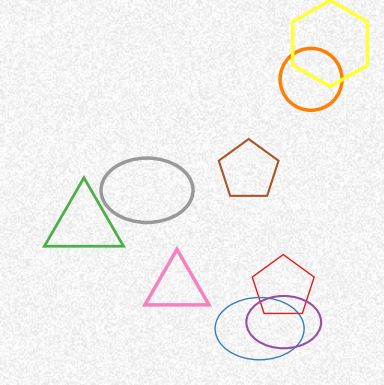[{"shape": "pentagon", "thickness": 1, "radius": 0.42, "center": [0.736, 0.254]}, {"shape": "oval", "thickness": 1, "radius": 0.58, "center": [0.674, 0.146]}, {"shape": "triangle", "thickness": 2, "radius": 0.59, "center": [0.218, 0.42]}, {"shape": "oval", "thickness": 1.5, "radius": 0.49, "center": [0.737, 0.163]}, {"shape": "circle", "thickness": 2.5, "radius": 0.4, "center": [0.808, 0.794]}, {"shape": "hexagon", "thickness": 2.5, "radius": 0.56, "center": [0.857, 0.887]}, {"shape": "pentagon", "thickness": 1.5, "radius": 0.41, "center": [0.646, 0.557]}, {"shape": "triangle", "thickness": 2.5, "radius": 0.48, "center": [0.46, 0.256]}, {"shape": "oval", "thickness": 2.5, "radius": 0.6, "center": [0.382, 0.506]}]